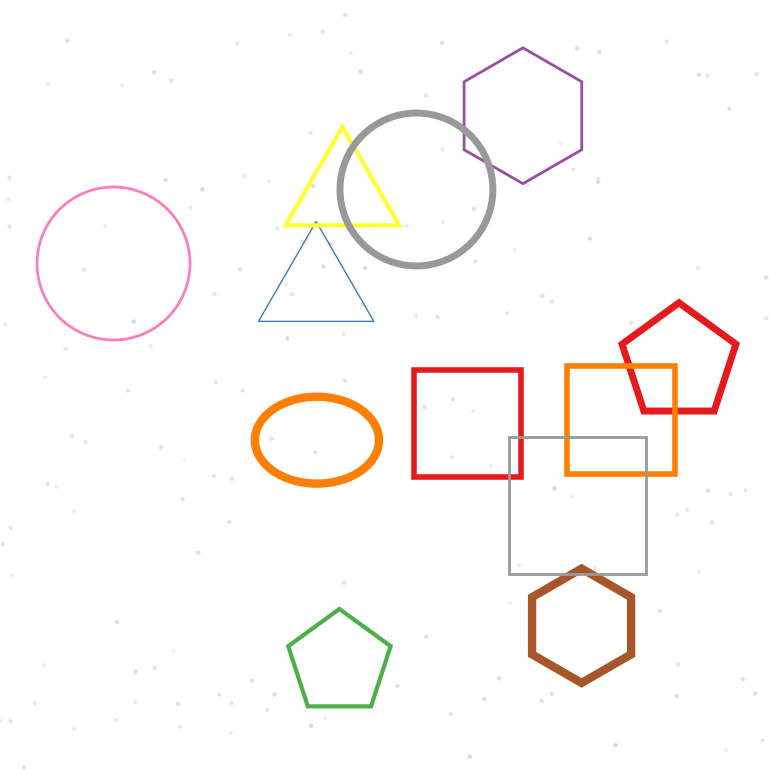[{"shape": "square", "thickness": 2, "radius": 0.35, "center": [0.608, 0.45]}, {"shape": "pentagon", "thickness": 2.5, "radius": 0.39, "center": [0.882, 0.529]}, {"shape": "triangle", "thickness": 0.5, "radius": 0.43, "center": [0.411, 0.626]}, {"shape": "pentagon", "thickness": 1.5, "radius": 0.35, "center": [0.441, 0.139]}, {"shape": "hexagon", "thickness": 1, "radius": 0.44, "center": [0.679, 0.85]}, {"shape": "oval", "thickness": 3, "radius": 0.4, "center": [0.412, 0.428]}, {"shape": "square", "thickness": 2, "radius": 0.35, "center": [0.806, 0.455]}, {"shape": "triangle", "thickness": 1.5, "radius": 0.43, "center": [0.445, 0.75]}, {"shape": "hexagon", "thickness": 3, "radius": 0.37, "center": [0.755, 0.187]}, {"shape": "circle", "thickness": 1, "radius": 0.5, "center": [0.147, 0.658]}, {"shape": "circle", "thickness": 2.5, "radius": 0.5, "center": [0.541, 0.754]}, {"shape": "square", "thickness": 1, "radius": 0.44, "center": [0.75, 0.343]}]